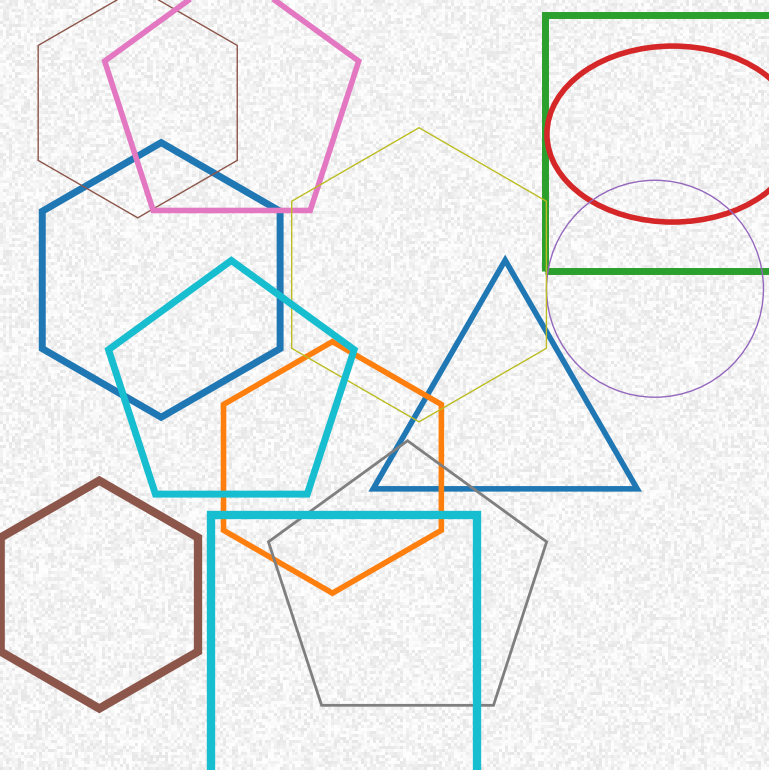[{"shape": "hexagon", "thickness": 2.5, "radius": 0.89, "center": [0.209, 0.636]}, {"shape": "triangle", "thickness": 2, "radius": 0.99, "center": [0.656, 0.464]}, {"shape": "hexagon", "thickness": 2, "radius": 0.82, "center": [0.432, 0.393]}, {"shape": "square", "thickness": 2.5, "radius": 0.83, "center": [0.875, 0.814]}, {"shape": "oval", "thickness": 2, "radius": 0.82, "center": [0.874, 0.826]}, {"shape": "circle", "thickness": 0.5, "radius": 0.7, "center": [0.851, 0.625]}, {"shape": "hexagon", "thickness": 3, "radius": 0.74, "center": [0.129, 0.228]}, {"shape": "hexagon", "thickness": 0.5, "radius": 0.75, "center": [0.179, 0.866]}, {"shape": "pentagon", "thickness": 2, "radius": 0.87, "center": [0.301, 0.867]}, {"shape": "pentagon", "thickness": 1, "radius": 0.95, "center": [0.529, 0.238]}, {"shape": "hexagon", "thickness": 0.5, "radius": 0.95, "center": [0.544, 0.643]}, {"shape": "pentagon", "thickness": 2.5, "radius": 0.84, "center": [0.3, 0.494]}, {"shape": "square", "thickness": 3, "radius": 0.86, "center": [0.447, 0.159]}]